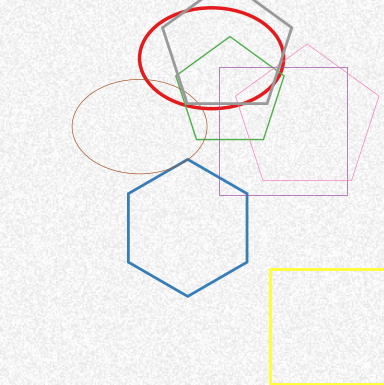[{"shape": "oval", "thickness": 2.5, "radius": 0.94, "center": [0.55, 0.849]}, {"shape": "hexagon", "thickness": 2, "radius": 0.89, "center": [0.488, 0.408]}, {"shape": "pentagon", "thickness": 1, "radius": 0.74, "center": [0.597, 0.757]}, {"shape": "square", "thickness": 0.5, "radius": 0.83, "center": [0.735, 0.659]}, {"shape": "square", "thickness": 2, "radius": 0.75, "center": [0.851, 0.151]}, {"shape": "oval", "thickness": 0.5, "radius": 0.88, "center": [0.363, 0.671]}, {"shape": "pentagon", "thickness": 0.5, "radius": 0.98, "center": [0.798, 0.69]}, {"shape": "pentagon", "thickness": 2, "radius": 0.88, "center": [0.59, 0.874]}]